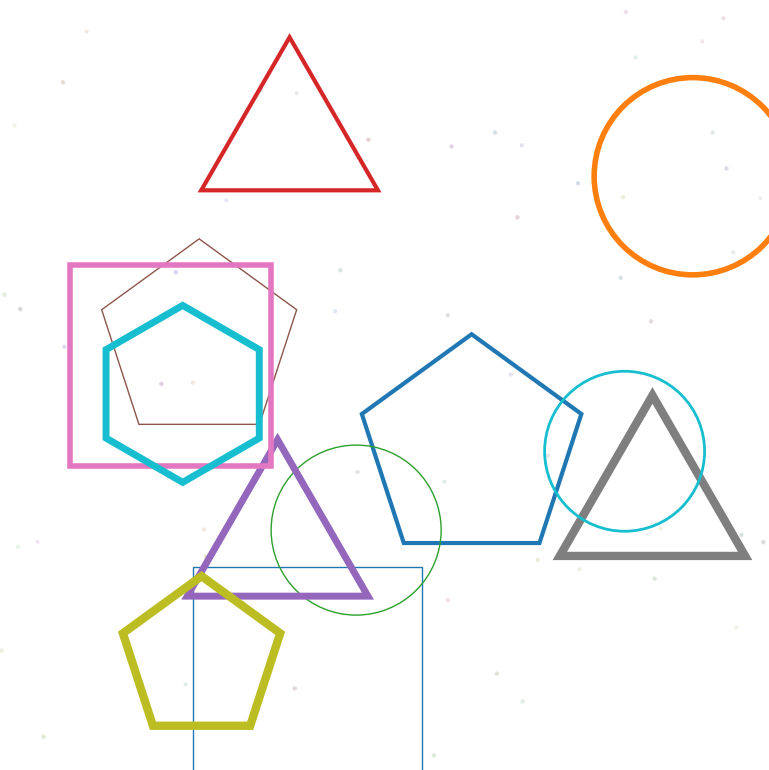[{"shape": "square", "thickness": 0.5, "radius": 0.75, "center": [0.399, 0.115]}, {"shape": "pentagon", "thickness": 1.5, "radius": 0.75, "center": [0.612, 0.416]}, {"shape": "circle", "thickness": 2, "radius": 0.64, "center": [0.9, 0.771]}, {"shape": "circle", "thickness": 0.5, "radius": 0.55, "center": [0.463, 0.312]}, {"shape": "triangle", "thickness": 1.5, "radius": 0.66, "center": [0.376, 0.819]}, {"shape": "triangle", "thickness": 2.5, "radius": 0.68, "center": [0.361, 0.294]}, {"shape": "pentagon", "thickness": 0.5, "radius": 0.67, "center": [0.259, 0.557]}, {"shape": "square", "thickness": 2, "radius": 0.65, "center": [0.222, 0.525]}, {"shape": "triangle", "thickness": 3, "radius": 0.69, "center": [0.847, 0.347]}, {"shape": "pentagon", "thickness": 3, "radius": 0.54, "center": [0.262, 0.144]}, {"shape": "circle", "thickness": 1, "radius": 0.52, "center": [0.811, 0.414]}, {"shape": "hexagon", "thickness": 2.5, "radius": 0.57, "center": [0.237, 0.488]}]